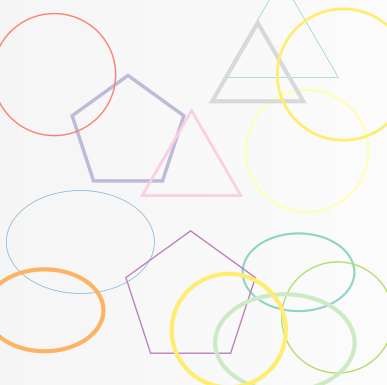[{"shape": "oval", "thickness": 1.5, "radius": 0.72, "center": [0.77, 0.293]}, {"shape": "triangle", "thickness": 0.5, "radius": 0.85, "center": [0.726, 0.884]}, {"shape": "circle", "thickness": 1.5, "radius": 0.79, "center": [0.792, 0.608]}, {"shape": "pentagon", "thickness": 2.5, "radius": 0.76, "center": [0.33, 0.653]}, {"shape": "circle", "thickness": 1, "radius": 0.79, "center": [0.14, 0.806]}, {"shape": "oval", "thickness": 0.5, "radius": 0.96, "center": [0.207, 0.371]}, {"shape": "oval", "thickness": 3, "radius": 0.76, "center": [0.115, 0.194]}, {"shape": "circle", "thickness": 1, "radius": 0.72, "center": [0.871, 0.175]}, {"shape": "triangle", "thickness": 2, "radius": 0.74, "center": [0.494, 0.566]}, {"shape": "triangle", "thickness": 3, "radius": 0.68, "center": [0.665, 0.805]}, {"shape": "pentagon", "thickness": 1, "radius": 0.88, "center": [0.492, 0.225]}, {"shape": "oval", "thickness": 3, "radius": 0.9, "center": [0.735, 0.11]}, {"shape": "circle", "thickness": 2, "radius": 0.85, "center": [0.886, 0.806]}, {"shape": "circle", "thickness": 3, "radius": 0.74, "center": [0.59, 0.141]}]